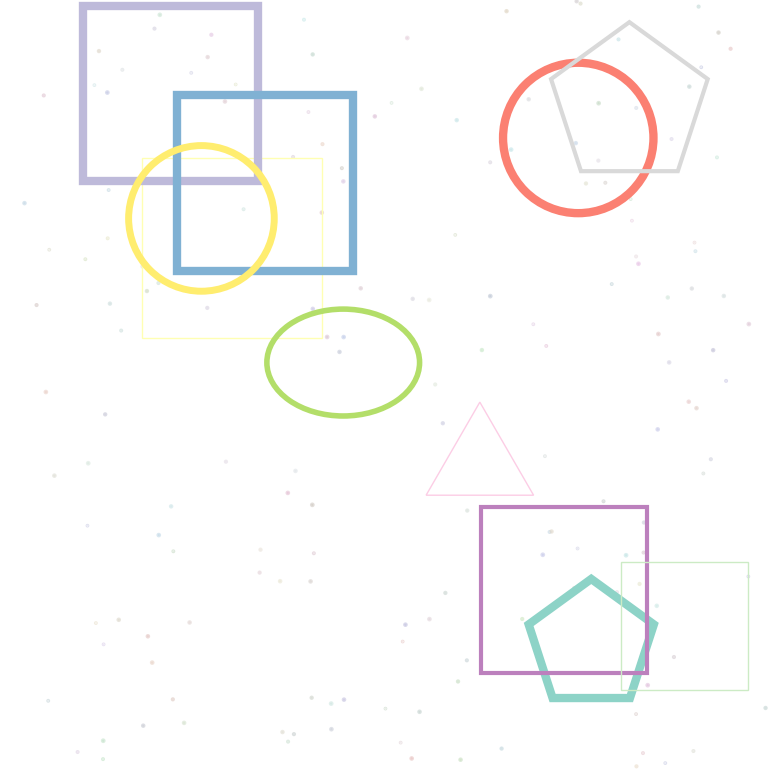[{"shape": "pentagon", "thickness": 3, "radius": 0.43, "center": [0.768, 0.163]}, {"shape": "square", "thickness": 0.5, "radius": 0.58, "center": [0.302, 0.677]}, {"shape": "square", "thickness": 3, "radius": 0.57, "center": [0.222, 0.878]}, {"shape": "circle", "thickness": 3, "radius": 0.49, "center": [0.751, 0.821]}, {"shape": "square", "thickness": 3, "radius": 0.57, "center": [0.344, 0.763]}, {"shape": "oval", "thickness": 2, "radius": 0.5, "center": [0.446, 0.529]}, {"shape": "triangle", "thickness": 0.5, "radius": 0.4, "center": [0.623, 0.397]}, {"shape": "pentagon", "thickness": 1.5, "radius": 0.53, "center": [0.817, 0.864]}, {"shape": "square", "thickness": 1.5, "radius": 0.54, "center": [0.732, 0.233]}, {"shape": "square", "thickness": 0.5, "radius": 0.41, "center": [0.889, 0.187]}, {"shape": "circle", "thickness": 2.5, "radius": 0.47, "center": [0.262, 0.716]}]